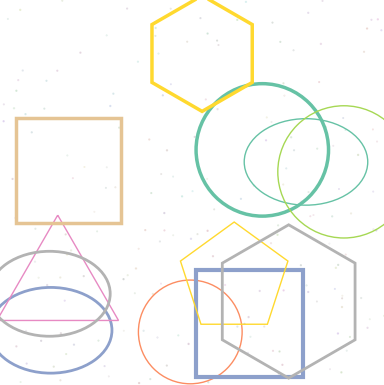[{"shape": "circle", "thickness": 2.5, "radius": 0.86, "center": [0.681, 0.611]}, {"shape": "oval", "thickness": 1, "radius": 0.8, "center": [0.795, 0.579]}, {"shape": "circle", "thickness": 1, "radius": 0.67, "center": [0.494, 0.138]}, {"shape": "square", "thickness": 3, "radius": 0.7, "center": [0.647, 0.16]}, {"shape": "oval", "thickness": 2, "radius": 0.8, "center": [0.132, 0.142]}, {"shape": "triangle", "thickness": 1, "radius": 0.91, "center": [0.15, 0.259]}, {"shape": "circle", "thickness": 1, "radius": 0.86, "center": [0.893, 0.554]}, {"shape": "pentagon", "thickness": 1, "radius": 0.73, "center": [0.608, 0.277]}, {"shape": "hexagon", "thickness": 2.5, "radius": 0.75, "center": [0.525, 0.861]}, {"shape": "square", "thickness": 2.5, "radius": 0.69, "center": [0.178, 0.557]}, {"shape": "oval", "thickness": 2, "radius": 0.79, "center": [0.129, 0.237]}, {"shape": "hexagon", "thickness": 2, "radius": 1.0, "center": [0.75, 0.217]}]